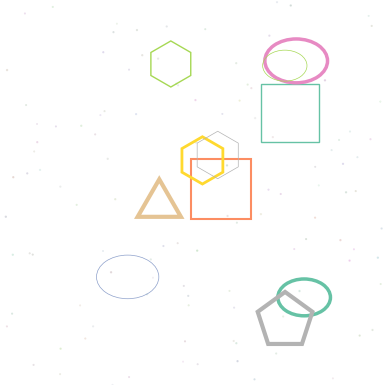[{"shape": "oval", "thickness": 2.5, "radius": 0.34, "center": [0.79, 0.228]}, {"shape": "square", "thickness": 1, "radius": 0.38, "center": [0.754, 0.706]}, {"shape": "square", "thickness": 1.5, "radius": 0.39, "center": [0.575, 0.508]}, {"shape": "oval", "thickness": 0.5, "radius": 0.4, "center": [0.332, 0.281]}, {"shape": "oval", "thickness": 2.5, "radius": 0.41, "center": [0.769, 0.842]}, {"shape": "oval", "thickness": 0.5, "radius": 0.29, "center": [0.74, 0.829]}, {"shape": "hexagon", "thickness": 1, "radius": 0.3, "center": [0.444, 0.834]}, {"shape": "hexagon", "thickness": 2, "radius": 0.31, "center": [0.526, 0.583]}, {"shape": "triangle", "thickness": 3, "radius": 0.32, "center": [0.414, 0.469]}, {"shape": "hexagon", "thickness": 0.5, "radius": 0.31, "center": [0.566, 0.597]}, {"shape": "pentagon", "thickness": 3, "radius": 0.37, "center": [0.74, 0.167]}]